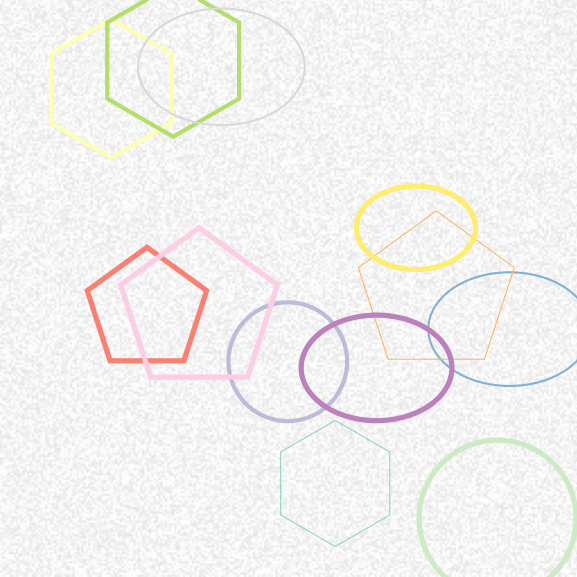[{"shape": "hexagon", "thickness": 0.5, "radius": 0.55, "center": [0.581, 0.162]}, {"shape": "hexagon", "thickness": 2, "radius": 0.6, "center": [0.193, 0.846]}, {"shape": "circle", "thickness": 2, "radius": 0.51, "center": [0.498, 0.373]}, {"shape": "pentagon", "thickness": 2.5, "radius": 0.54, "center": [0.254, 0.462]}, {"shape": "oval", "thickness": 1, "radius": 0.7, "center": [0.882, 0.429]}, {"shape": "pentagon", "thickness": 0.5, "radius": 0.71, "center": [0.755, 0.492]}, {"shape": "hexagon", "thickness": 2, "radius": 0.66, "center": [0.3, 0.894]}, {"shape": "pentagon", "thickness": 2.5, "radius": 0.71, "center": [0.345, 0.462]}, {"shape": "oval", "thickness": 1, "radius": 0.72, "center": [0.383, 0.883]}, {"shape": "oval", "thickness": 2.5, "radius": 0.65, "center": [0.652, 0.362]}, {"shape": "circle", "thickness": 2.5, "radius": 0.68, "center": [0.862, 0.101]}, {"shape": "oval", "thickness": 2.5, "radius": 0.52, "center": [0.72, 0.605]}]